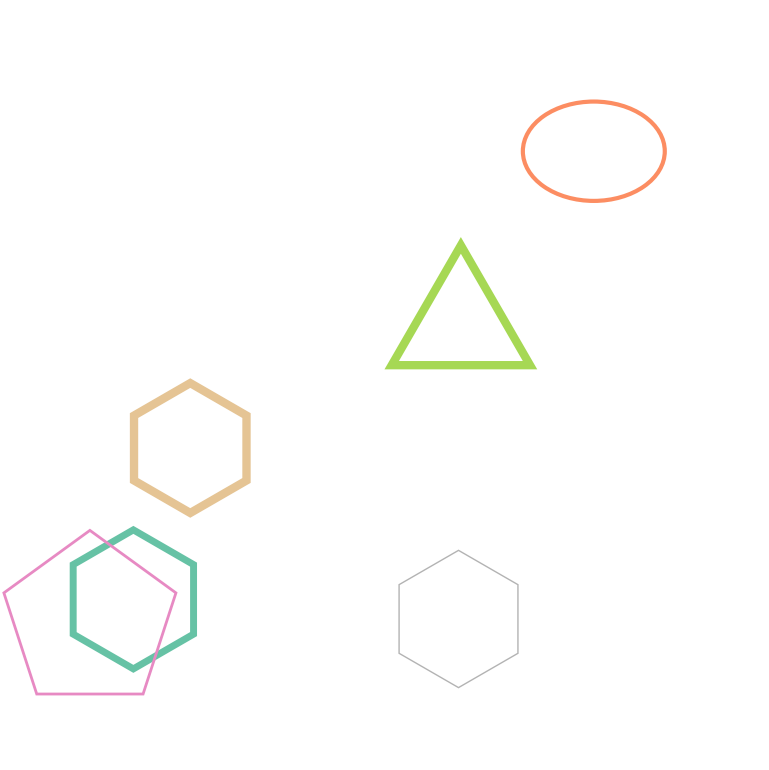[{"shape": "hexagon", "thickness": 2.5, "radius": 0.45, "center": [0.173, 0.222]}, {"shape": "oval", "thickness": 1.5, "radius": 0.46, "center": [0.771, 0.804]}, {"shape": "pentagon", "thickness": 1, "radius": 0.59, "center": [0.117, 0.194]}, {"shape": "triangle", "thickness": 3, "radius": 0.52, "center": [0.599, 0.578]}, {"shape": "hexagon", "thickness": 3, "radius": 0.42, "center": [0.247, 0.418]}, {"shape": "hexagon", "thickness": 0.5, "radius": 0.45, "center": [0.595, 0.196]}]